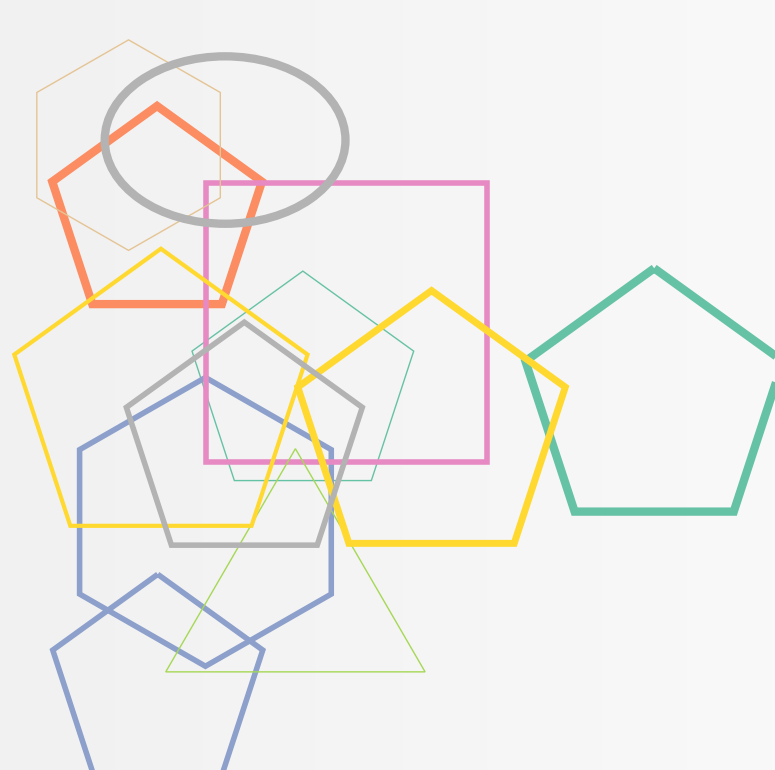[{"shape": "pentagon", "thickness": 3, "radius": 0.87, "center": [0.844, 0.477]}, {"shape": "pentagon", "thickness": 0.5, "radius": 0.75, "center": [0.391, 0.498]}, {"shape": "pentagon", "thickness": 3, "radius": 0.71, "center": [0.203, 0.72]}, {"shape": "hexagon", "thickness": 2, "radius": 0.94, "center": [0.265, 0.322]}, {"shape": "pentagon", "thickness": 2, "radius": 0.71, "center": [0.204, 0.112]}, {"shape": "square", "thickness": 2, "radius": 0.91, "center": [0.447, 0.581]}, {"shape": "triangle", "thickness": 0.5, "radius": 0.97, "center": [0.381, 0.224]}, {"shape": "pentagon", "thickness": 1.5, "radius": 0.99, "center": [0.208, 0.478]}, {"shape": "pentagon", "thickness": 2.5, "radius": 0.91, "center": [0.557, 0.441]}, {"shape": "hexagon", "thickness": 0.5, "radius": 0.68, "center": [0.166, 0.812]}, {"shape": "pentagon", "thickness": 2, "radius": 0.8, "center": [0.315, 0.421]}, {"shape": "oval", "thickness": 3, "radius": 0.78, "center": [0.29, 0.818]}]